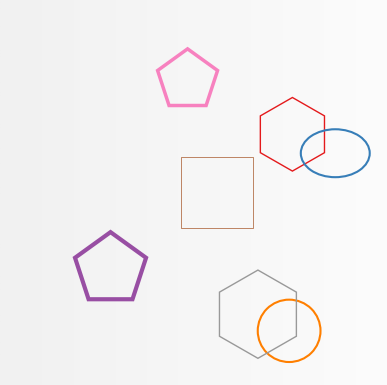[{"shape": "hexagon", "thickness": 1, "radius": 0.48, "center": [0.755, 0.651]}, {"shape": "oval", "thickness": 1.5, "radius": 0.44, "center": [0.865, 0.602]}, {"shape": "pentagon", "thickness": 3, "radius": 0.48, "center": [0.285, 0.301]}, {"shape": "circle", "thickness": 1.5, "radius": 0.4, "center": [0.746, 0.141]}, {"shape": "square", "thickness": 0.5, "radius": 0.46, "center": [0.559, 0.499]}, {"shape": "pentagon", "thickness": 2.5, "radius": 0.41, "center": [0.484, 0.792]}, {"shape": "hexagon", "thickness": 1, "radius": 0.57, "center": [0.666, 0.184]}]